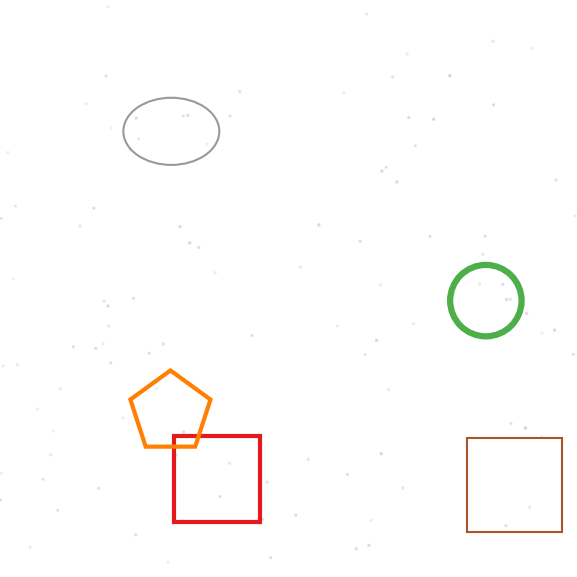[{"shape": "square", "thickness": 2, "radius": 0.37, "center": [0.375, 0.17]}, {"shape": "circle", "thickness": 3, "radius": 0.31, "center": [0.841, 0.479]}, {"shape": "pentagon", "thickness": 2, "radius": 0.36, "center": [0.295, 0.285]}, {"shape": "square", "thickness": 1, "radius": 0.41, "center": [0.891, 0.16]}, {"shape": "oval", "thickness": 1, "radius": 0.42, "center": [0.297, 0.772]}]